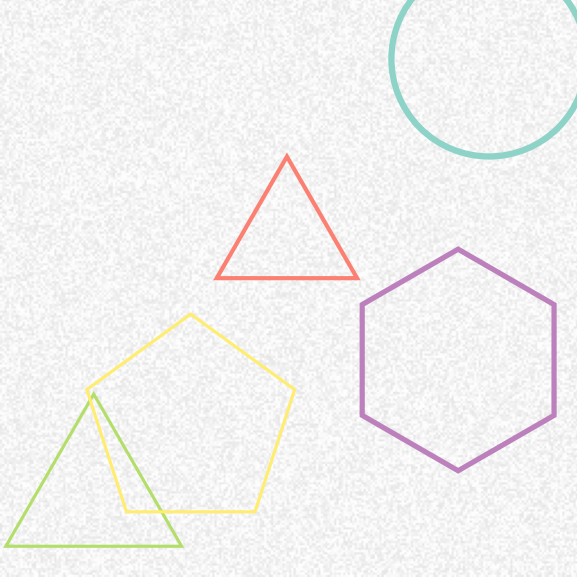[{"shape": "circle", "thickness": 3, "radius": 0.85, "center": [0.847, 0.897]}, {"shape": "triangle", "thickness": 2, "radius": 0.7, "center": [0.497, 0.588]}, {"shape": "triangle", "thickness": 1.5, "radius": 0.88, "center": [0.162, 0.141]}, {"shape": "hexagon", "thickness": 2.5, "radius": 0.96, "center": [0.793, 0.376]}, {"shape": "pentagon", "thickness": 1.5, "radius": 0.95, "center": [0.33, 0.266]}]